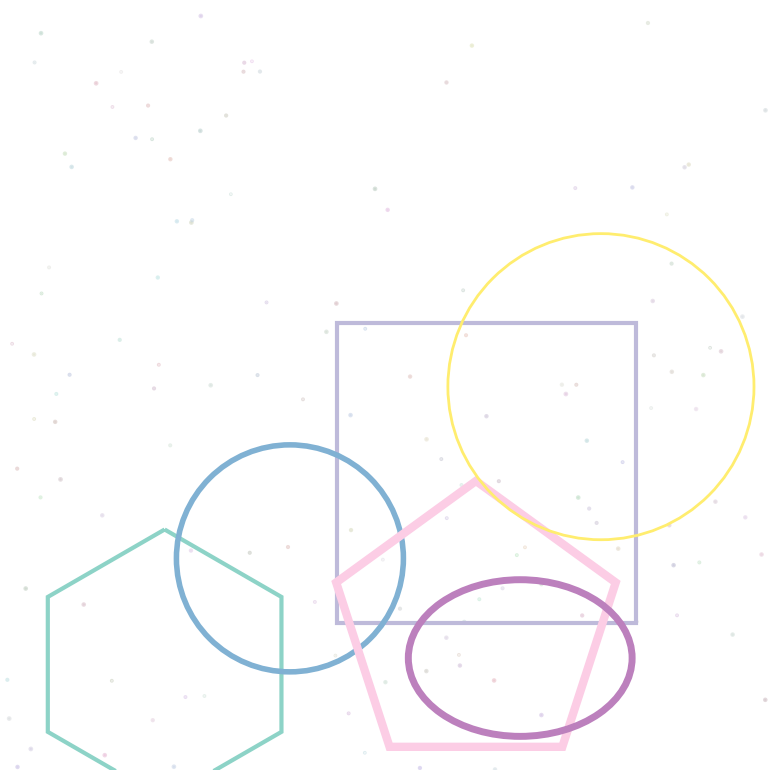[{"shape": "hexagon", "thickness": 1.5, "radius": 0.88, "center": [0.214, 0.137]}, {"shape": "square", "thickness": 1.5, "radius": 0.97, "center": [0.632, 0.386]}, {"shape": "circle", "thickness": 2, "radius": 0.74, "center": [0.377, 0.275]}, {"shape": "pentagon", "thickness": 3, "radius": 0.95, "center": [0.618, 0.185]}, {"shape": "oval", "thickness": 2.5, "radius": 0.73, "center": [0.676, 0.145]}, {"shape": "circle", "thickness": 1, "radius": 0.99, "center": [0.78, 0.498]}]